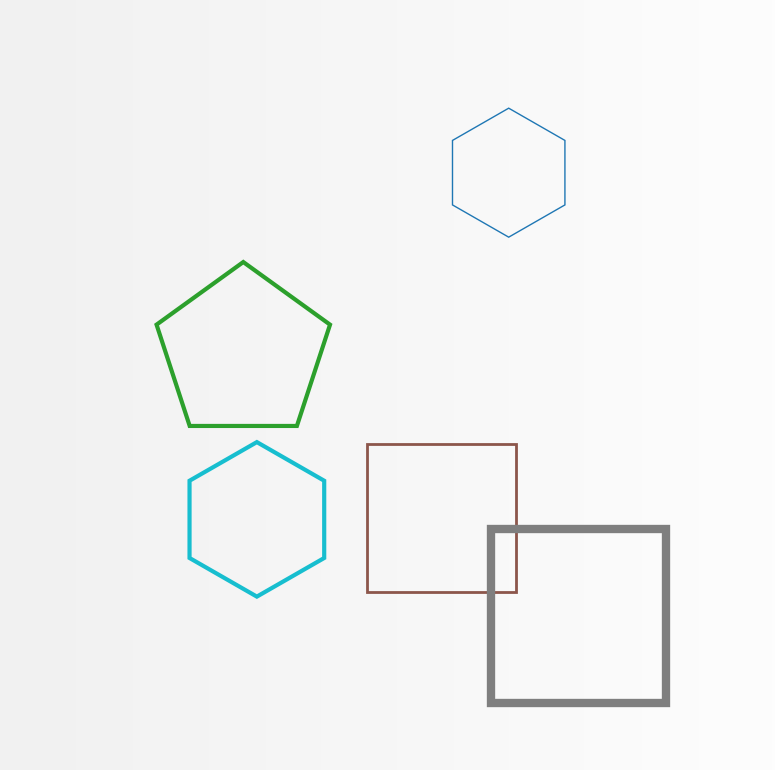[{"shape": "hexagon", "thickness": 0.5, "radius": 0.42, "center": [0.656, 0.776]}, {"shape": "pentagon", "thickness": 1.5, "radius": 0.59, "center": [0.314, 0.542]}, {"shape": "square", "thickness": 1, "radius": 0.48, "center": [0.569, 0.327]}, {"shape": "square", "thickness": 3, "radius": 0.56, "center": [0.746, 0.2]}, {"shape": "hexagon", "thickness": 1.5, "radius": 0.5, "center": [0.331, 0.326]}]